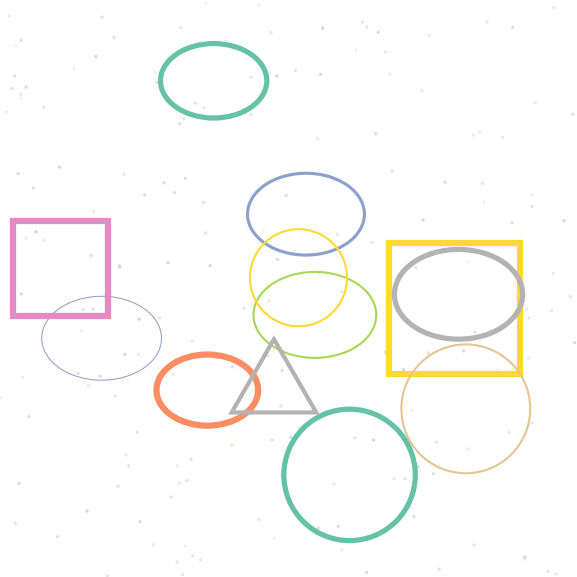[{"shape": "oval", "thickness": 2.5, "radius": 0.46, "center": [0.37, 0.859]}, {"shape": "circle", "thickness": 2.5, "radius": 0.57, "center": [0.605, 0.177]}, {"shape": "oval", "thickness": 3, "radius": 0.44, "center": [0.359, 0.324]}, {"shape": "oval", "thickness": 1.5, "radius": 0.51, "center": [0.53, 0.628]}, {"shape": "oval", "thickness": 0.5, "radius": 0.52, "center": [0.176, 0.413]}, {"shape": "square", "thickness": 3, "radius": 0.41, "center": [0.105, 0.533]}, {"shape": "oval", "thickness": 1, "radius": 0.53, "center": [0.545, 0.454]}, {"shape": "circle", "thickness": 1, "radius": 0.42, "center": [0.517, 0.518]}, {"shape": "square", "thickness": 3, "radius": 0.57, "center": [0.788, 0.465]}, {"shape": "circle", "thickness": 1, "radius": 0.56, "center": [0.807, 0.291]}, {"shape": "oval", "thickness": 2.5, "radius": 0.56, "center": [0.794, 0.49]}, {"shape": "triangle", "thickness": 2, "radius": 0.42, "center": [0.474, 0.327]}]